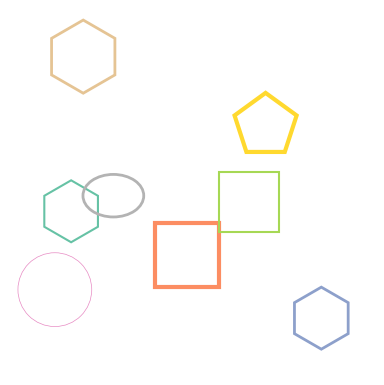[{"shape": "hexagon", "thickness": 1.5, "radius": 0.4, "center": [0.185, 0.451]}, {"shape": "square", "thickness": 3, "radius": 0.42, "center": [0.485, 0.337]}, {"shape": "hexagon", "thickness": 2, "radius": 0.4, "center": [0.835, 0.174]}, {"shape": "circle", "thickness": 0.5, "radius": 0.48, "center": [0.142, 0.248]}, {"shape": "square", "thickness": 1.5, "radius": 0.39, "center": [0.647, 0.476]}, {"shape": "pentagon", "thickness": 3, "radius": 0.42, "center": [0.69, 0.674]}, {"shape": "hexagon", "thickness": 2, "radius": 0.47, "center": [0.216, 0.853]}, {"shape": "oval", "thickness": 2, "radius": 0.39, "center": [0.294, 0.492]}]